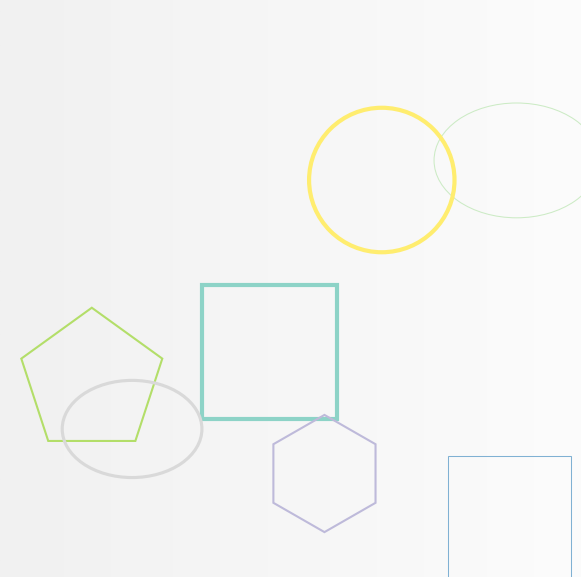[{"shape": "square", "thickness": 2, "radius": 0.58, "center": [0.463, 0.39]}, {"shape": "hexagon", "thickness": 1, "radius": 0.51, "center": [0.558, 0.179]}, {"shape": "square", "thickness": 0.5, "radius": 0.53, "center": [0.877, 0.104]}, {"shape": "pentagon", "thickness": 1, "radius": 0.64, "center": [0.158, 0.339]}, {"shape": "oval", "thickness": 1.5, "radius": 0.6, "center": [0.227, 0.256]}, {"shape": "oval", "thickness": 0.5, "radius": 0.71, "center": [0.889, 0.721]}, {"shape": "circle", "thickness": 2, "radius": 0.63, "center": [0.657, 0.687]}]